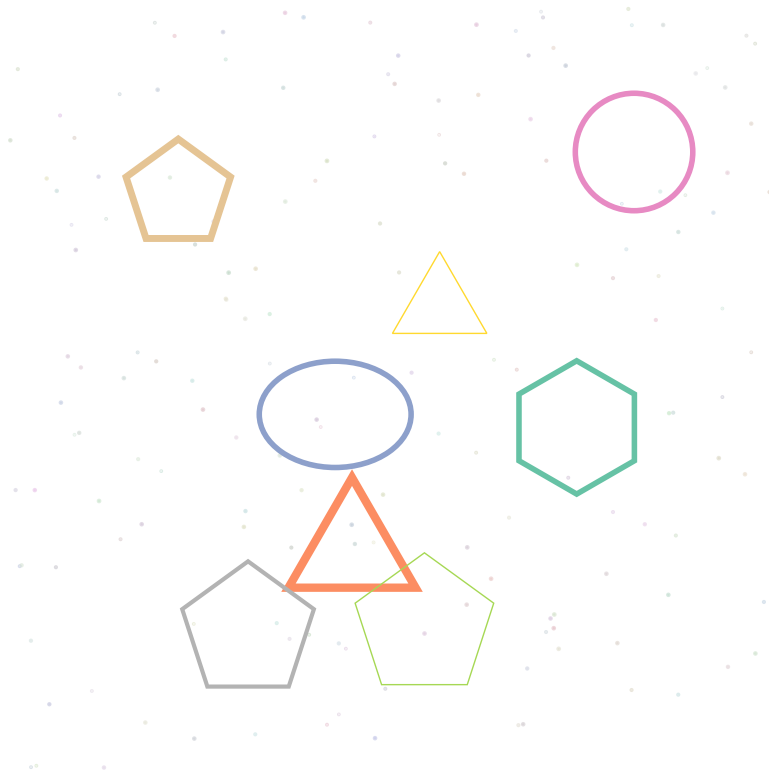[{"shape": "hexagon", "thickness": 2, "radius": 0.43, "center": [0.749, 0.445]}, {"shape": "triangle", "thickness": 3, "radius": 0.48, "center": [0.457, 0.284]}, {"shape": "oval", "thickness": 2, "radius": 0.49, "center": [0.435, 0.462]}, {"shape": "circle", "thickness": 2, "radius": 0.38, "center": [0.823, 0.803]}, {"shape": "pentagon", "thickness": 0.5, "radius": 0.47, "center": [0.551, 0.187]}, {"shape": "triangle", "thickness": 0.5, "radius": 0.35, "center": [0.571, 0.602]}, {"shape": "pentagon", "thickness": 2.5, "radius": 0.36, "center": [0.232, 0.748]}, {"shape": "pentagon", "thickness": 1.5, "radius": 0.45, "center": [0.322, 0.181]}]